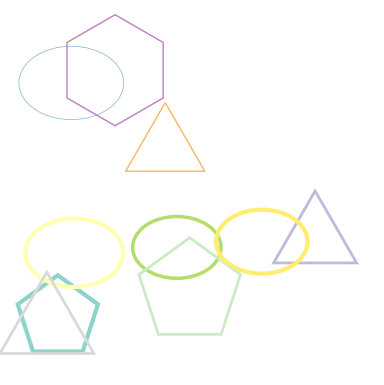[{"shape": "pentagon", "thickness": 3, "radius": 0.55, "center": [0.15, 0.176]}, {"shape": "oval", "thickness": 3, "radius": 0.64, "center": [0.193, 0.344]}, {"shape": "triangle", "thickness": 2, "radius": 0.62, "center": [0.818, 0.379]}, {"shape": "oval", "thickness": 0.5, "radius": 0.68, "center": [0.185, 0.785]}, {"shape": "triangle", "thickness": 1, "radius": 0.59, "center": [0.429, 0.615]}, {"shape": "oval", "thickness": 2.5, "radius": 0.57, "center": [0.459, 0.357]}, {"shape": "triangle", "thickness": 2, "radius": 0.7, "center": [0.122, 0.152]}, {"shape": "hexagon", "thickness": 1, "radius": 0.72, "center": [0.299, 0.818]}, {"shape": "pentagon", "thickness": 2, "radius": 0.69, "center": [0.493, 0.244]}, {"shape": "oval", "thickness": 3, "radius": 0.59, "center": [0.68, 0.372]}]